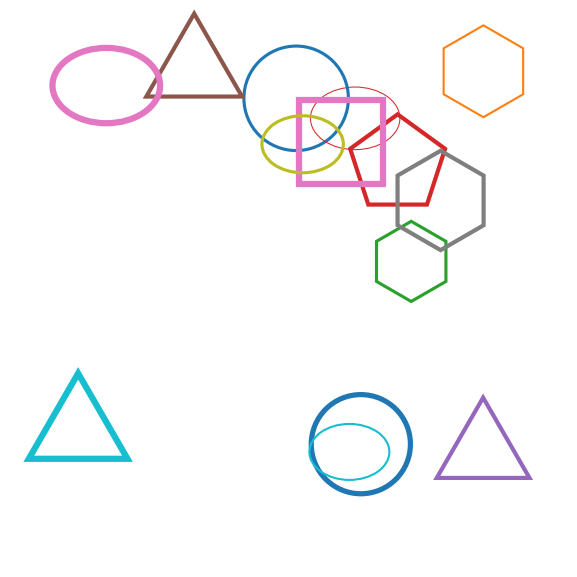[{"shape": "circle", "thickness": 2.5, "radius": 0.43, "center": [0.625, 0.23]}, {"shape": "circle", "thickness": 1.5, "radius": 0.45, "center": [0.513, 0.829]}, {"shape": "hexagon", "thickness": 1, "radius": 0.4, "center": [0.837, 0.876]}, {"shape": "hexagon", "thickness": 1.5, "radius": 0.35, "center": [0.712, 0.547]}, {"shape": "pentagon", "thickness": 2, "radius": 0.43, "center": [0.689, 0.715]}, {"shape": "oval", "thickness": 0.5, "radius": 0.39, "center": [0.615, 0.794]}, {"shape": "triangle", "thickness": 2, "radius": 0.46, "center": [0.837, 0.218]}, {"shape": "triangle", "thickness": 2, "radius": 0.48, "center": [0.336, 0.88]}, {"shape": "square", "thickness": 3, "radius": 0.36, "center": [0.59, 0.753]}, {"shape": "oval", "thickness": 3, "radius": 0.47, "center": [0.184, 0.851]}, {"shape": "hexagon", "thickness": 2, "radius": 0.43, "center": [0.763, 0.652]}, {"shape": "oval", "thickness": 1.5, "radius": 0.35, "center": [0.524, 0.749]}, {"shape": "oval", "thickness": 1, "radius": 0.35, "center": [0.605, 0.217]}, {"shape": "triangle", "thickness": 3, "radius": 0.49, "center": [0.135, 0.254]}]